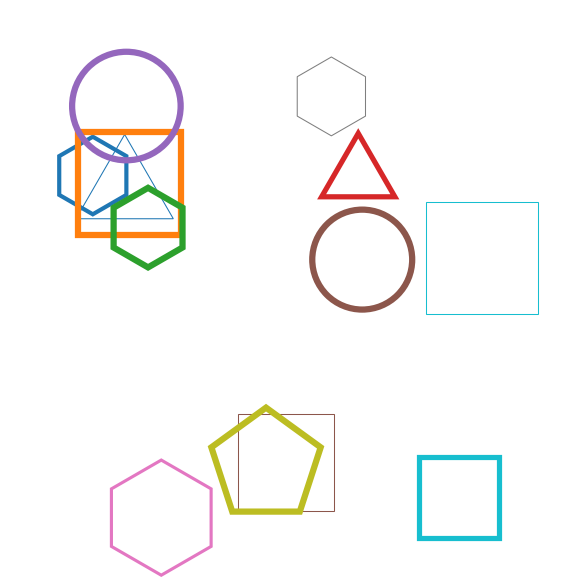[{"shape": "hexagon", "thickness": 2, "radius": 0.34, "center": [0.161, 0.695]}, {"shape": "triangle", "thickness": 0.5, "radius": 0.49, "center": [0.216, 0.669]}, {"shape": "square", "thickness": 3, "radius": 0.45, "center": [0.224, 0.682]}, {"shape": "hexagon", "thickness": 3, "radius": 0.34, "center": [0.256, 0.605]}, {"shape": "triangle", "thickness": 2.5, "radius": 0.37, "center": [0.62, 0.695]}, {"shape": "circle", "thickness": 3, "radius": 0.47, "center": [0.219, 0.816]}, {"shape": "circle", "thickness": 3, "radius": 0.43, "center": [0.627, 0.55]}, {"shape": "square", "thickness": 0.5, "radius": 0.42, "center": [0.496, 0.198]}, {"shape": "hexagon", "thickness": 1.5, "radius": 0.5, "center": [0.279, 0.103]}, {"shape": "hexagon", "thickness": 0.5, "radius": 0.34, "center": [0.574, 0.832]}, {"shape": "pentagon", "thickness": 3, "radius": 0.5, "center": [0.461, 0.194]}, {"shape": "square", "thickness": 2.5, "radius": 0.35, "center": [0.795, 0.138]}, {"shape": "square", "thickness": 0.5, "radius": 0.48, "center": [0.835, 0.552]}]